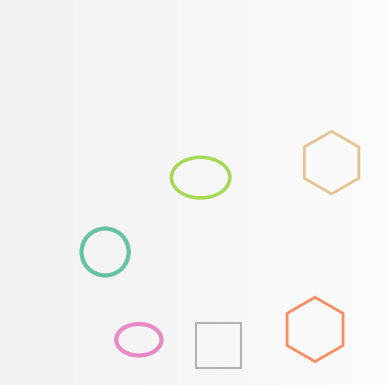[{"shape": "circle", "thickness": 3, "radius": 0.3, "center": [0.271, 0.345]}, {"shape": "hexagon", "thickness": 2, "radius": 0.42, "center": [0.813, 0.144]}, {"shape": "oval", "thickness": 3, "radius": 0.29, "center": [0.358, 0.118]}, {"shape": "oval", "thickness": 2.5, "radius": 0.38, "center": [0.518, 0.539]}, {"shape": "hexagon", "thickness": 2, "radius": 0.41, "center": [0.856, 0.578]}, {"shape": "square", "thickness": 1.5, "radius": 0.29, "center": [0.565, 0.103]}]